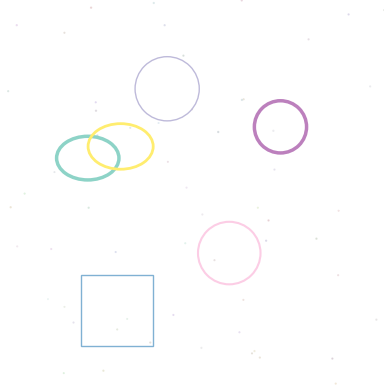[{"shape": "oval", "thickness": 2.5, "radius": 0.4, "center": [0.228, 0.589]}, {"shape": "circle", "thickness": 1, "radius": 0.42, "center": [0.434, 0.769]}, {"shape": "square", "thickness": 1, "radius": 0.46, "center": [0.304, 0.193]}, {"shape": "circle", "thickness": 1.5, "radius": 0.41, "center": [0.595, 0.343]}, {"shape": "circle", "thickness": 2.5, "radius": 0.34, "center": [0.728, 0.671]}, {"shape": "oval", "thickness": 2, "radius": 0.42, "center": [0.313, 0.62]}]